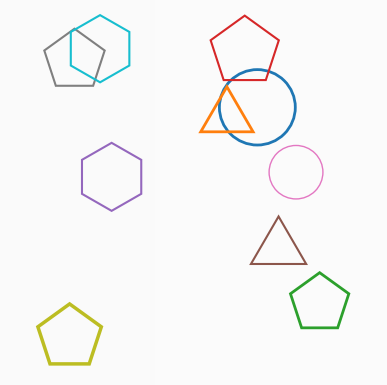[{"shape": "circle", "thickness": 2, "radius": 0.49, "center": [0.664, 0.721]}, {"shape": "triangle", "thickness": 2, "radius": 0.39, "center": [0.586, 0.697]}, {"shape": "pentagon", "thickness": 2, "radius": 0.4, "center": [0.825, 0.213]}, {"shape": "pentagon", "thickness": 1.5, "radius": 0.46, "center": [0.632, 0.867]}, {"shape": "hexagon", "thickness": 1.5, "radius": 0.44, "center": [0.288, 0.541]}, {"shape": "triangle", "thickness": 1.5, "radius": 0.41, "center": [0.719, 0.355]}, {"shape": "circle", "thickness": 1, "radius": 0.35, "center": [0.764, 0.553]}, {"shape": "pentagon", "thickness": 1.5, "radius": 0.41, "center": [0.192, 0.844]}, {"shape": "pentagon", "thickness": 2.5, "radius": 0.43, "center": [0.18, 0.124]}, {"shape": "hexagon", "thickness": 1.5, "radius": 0.44, "center": [0.258, 0.873]}]